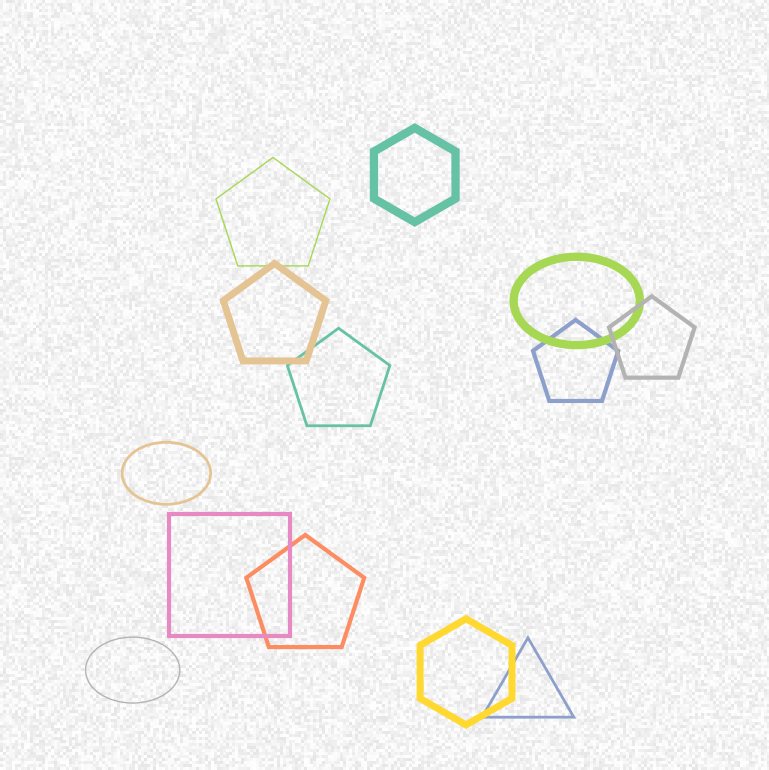[{"shape": "hexagon", "thickness": 3, "radius": 0.31, "center": [0.539, 0.773]}, {"shape": "pentagon", "thickness": 1, "radius": 0.35, "center": [0.44, 0.504]}, {"shape": "pentagon", "thickness": 1.5, "radius": 0.4, "center": [0.396, 0.225]}, {"shape": "triangle", "thickness": 1, "radius": 0.34, "center": [0.686, 0.103]}, {"shape": "pentagon", "thickness": 1.5, "radius": 0.29, "center": [0.748, 0.526]}, {"shape": "square", "thickness": 1.5, "radius": 0.39, "center": [0.298, 0.253]}, {"shape": "pentagon", "thickness": 0.5, "radius": 0.39, "center": [0.354, 0.718]}, {"shape": "oval", "thickness": 3, "radius": 0.41, "center": [0.749, 0.609]}, {"shape": "hexagon", "thickness": 2.5, "radius": 0.34, "center": [0.605, 0.127]}, {"shape": "pentagon", "thickness": 2.5, "radius": 0.35, "center": [0.357, 0.588]}, {"shape": "oval", "thickness": 1, "radius": 0.29, "center": [0.216, 0.385]}, {"shape": "pentagon", "thickness": 1.5, "radius": 0.29, "center": [0.847, 0.557]}, {"shape": "oval", "thickness": 0.5, "radius": 0.31, "center": [0.172, 0.13]}]